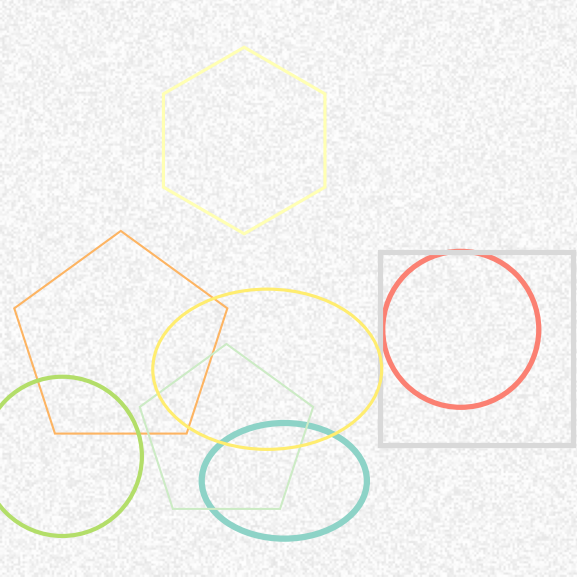[{"shape": "oval", "thickness": 3, "radius": 0.72, "center": [0.492, 0.167]}, {"shape": "hexagon", "thickness": 1.5, "radius": 0.81, "center": [0.423, 0.756]}, {"shape": "circle", "thickness": 2.5, "radius": 0.68, "center": [0.798, 0.429]}, {"shape": "pentagon", "thickness": 1, "radius": 0.97, "center": [0.209, 0.405]}, {"shape": "circle", "thickness": 2, "radius": 0.69, "center": [0.108, 0.209]}, {"shape": "square", "thickness": 2.5, "radius": 0.83, "center": [0.825, 0.396]}, {"shape": "pentagon", "thickness": 1, "radius": 0.79, "center": [0.392, 0.246]}, {"shape": "oval", "thickness": 1.5, "radius": 0.99, "center": [0.463, 0.36]}]